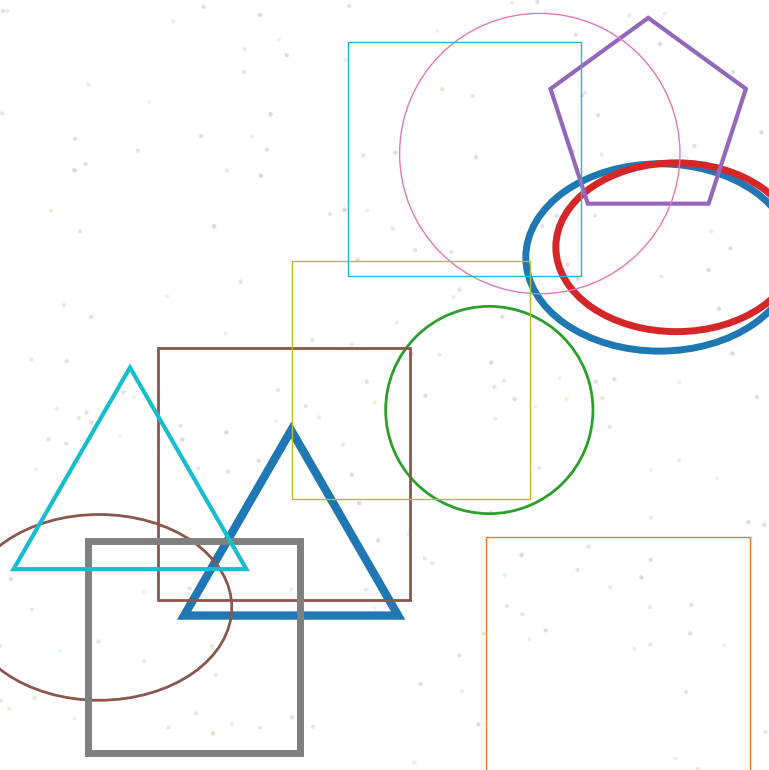[{"shape": "oval", "thickness": 2.5, "radius": 0.87, "center": [0.857, 0.666]}, {"shape": "triangle", "thickness": 3, "radius": 0.8, "center": [0.378, 0.281]}, {"shape": "square", "thickness": 0.5, "radius": 0.86, "center": [0.803, 0.131]}, {"shape": "circle", "thickness": 1, "radius": 0.67, "center": [0.635, 0.468]}, {"shape": "oval", "thickness": 2.5, "radius": 0.78, "center": [0.878, 0.679]}, {"shape": "pentagon", "thickness": 1.5, "radius": 0.67, "center": [0.842, 0.843]}, {"shape": "oval", "thickness": 1, "radius": 0.86, "center": [0.129, 0.211]}, {"shape": "square", "thickness": 1, "radius": 0.82, "center": [0.369, 0.385]}, {"shape": "circle", "thickness": 0.5, "radius": 0.91, "center": [0.701, 0.801]}, {"shape": "square", "thickness": 2.5, "radius": 0.69, "center": [0.252, 0.16]}, {"shape": "square", "thickness": 0.5, "radius": 0.77, "center": [0.534, 0.507]}, {"shape": "square", "thickness": 0.5, "radius": 0.76, "center": [0.603, 0.793]}, {"shape": "triangle", "thickness": 1.5, "radius": 0.87, "center": [0.169, 0.348]}]